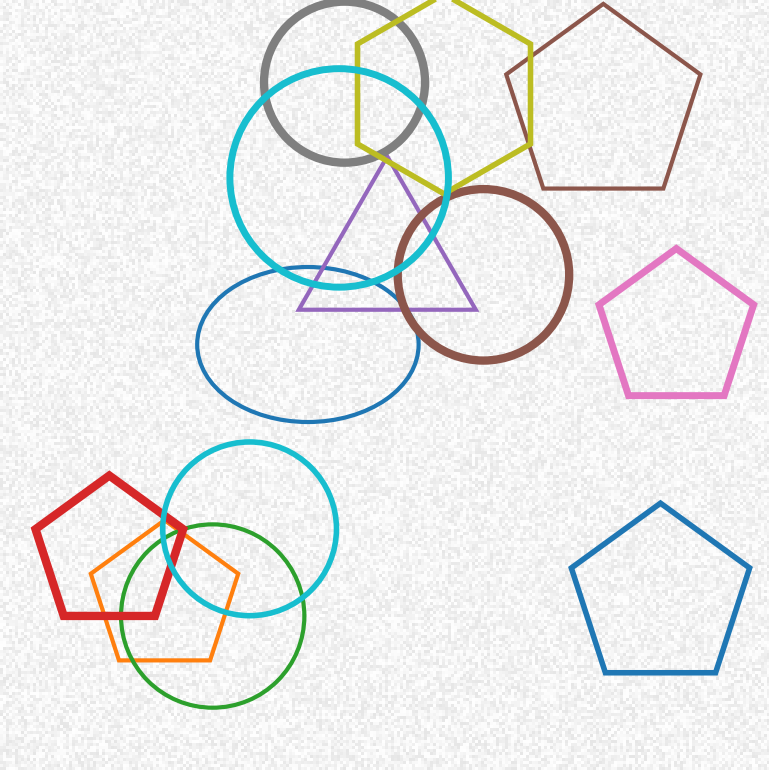[{"shape": "oval", "thickness": 1.5, "radius": 0.72, "center": [0.4, 0.553]}, {"shape": "pentagon", "thickness": 2, "radius": 0.61, "center": [0.858, 0.225]}, {"shape": "pentagon", "thickness": 1.5, "radius": 0.5, "center": [0.214, 0.224]}, {"shape": "circle", "thickness": 1.5, "radius": 0.6, "center": [0.276, 0.2]}, {"shape": "pentagon", "thickness": 3, "radius": 0.5, "center": [0.142, 0.282]}, {"shape": "triangle", "thickness": 1.5, "radius": 0.66, "center": [0.503, 0.664]}, {"shape": "pentagon", "thickness": 1.5, "radius": 0.66, "center": [0.784, 0.862]}, {"shape": "circle", "thickness": 3, "radius": 0.56, "center": [0.628, 0.643]}, {"shape": "pentagon", "thickness": 2.5, "radius": 0.53, "center": [0.878, 0.572]}, {"shape": "circle", "thickness": 3, "radius": 0.52, "center": [0.447, 0.893]}, {"shape": "hexagon", "thickness": 2, "radius": 0.65, "center": [0.577, 0.878]}, {"shape": "circle", "thickness": 2, "radius": 0.56, "center": [0.324, 0.313]}, {"shape": "circle", "thickness": 2.5, "radius": 0.71, "center": [0.44, 0.769]}]